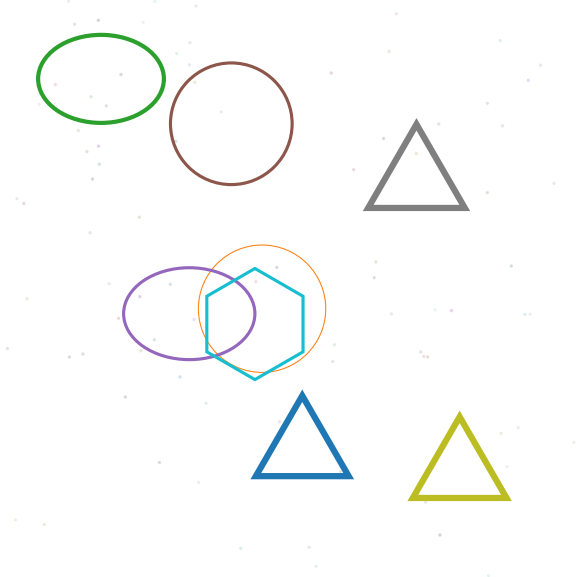[{"shape": "triangle", "thickness": 3, "radius": 0.46, "center": [0.523, 0.221]}, {"shape": "circle", "thickness": 0.5, "radius": 0.55, "center": [0.454, 0.465]}, {"shape": "oval", "thickness": 2, "radius": 0.54, "center": [0.175, 0.863]}, {"shape": "oval", "thickness": 1.5, "radius": 0.57, "center": [0.328, 0.456]}, {"shape": "circle", "thickness": 1.5, "radius": 0.53, "center": [0.401, 0.785]}, {"shape": "triangle", "thickness": 3, "radius": 0.48, "center": [0.721, 0.687]}, {"shape": "triangle", "thickness": 3, "radius": 0.47, "center": [0.796, 0.184]}, {"shape": "hexagon", "thickness": 1.5, "radius": 0.48, "center": [0.441, 0.438]}]